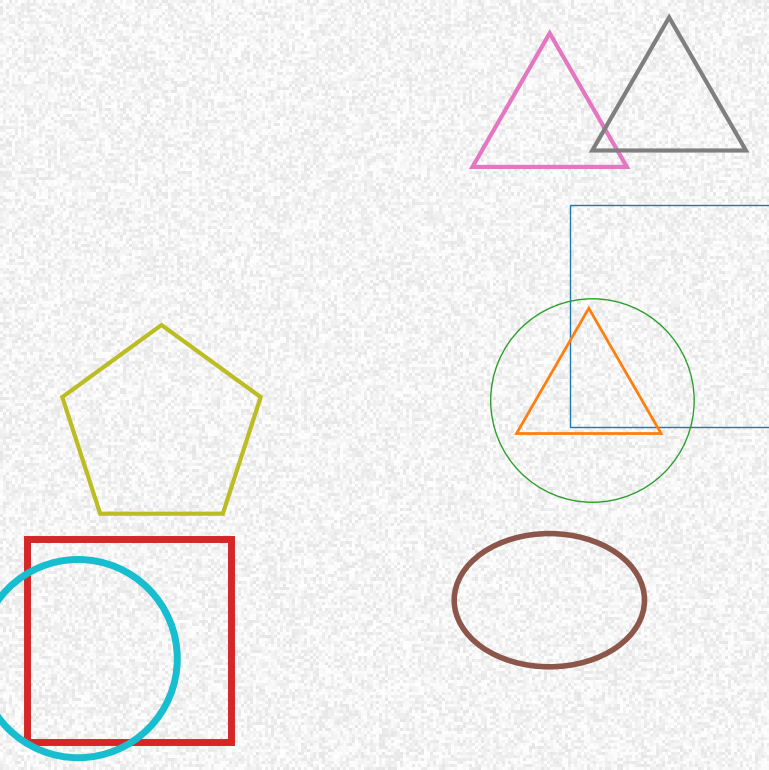[{"shape": "square", "thickness": 0.5, "radius": 0.72, "center": [0.884, 0.59]}, {"shape": "triangle", "thickness": 1, "radius": 0.54, "center": [0.765, 0.491]}, {"shape": "circle", "thickness": 0.5, "radius": 0.66, "center": [0.769, 0.48]}, {"shape": "square", "thickness": 2.5, "radius": 0.66, "center": [0.167, 0.168]}, {"shape": "oval", "thickness": 2, "radius": 0.62, "center": [0.713, 0.221]}, {"shape": "triangle", "thickness": 1.5, "radius": 0.58, "center": [0.714, 0.841]}, {"shape": "triangle", "thickness": 1.5, "radius": 0.58, "center": [0.869, 0.862]}, {"shape": "pentagon", "thickness": 1.5, "radius": 0.68, "center": [0.21, 0.442]}, {"shape": "circle", "thickness": 2.5, "radius": 0.64, "center": [0.102, 0.145]}]